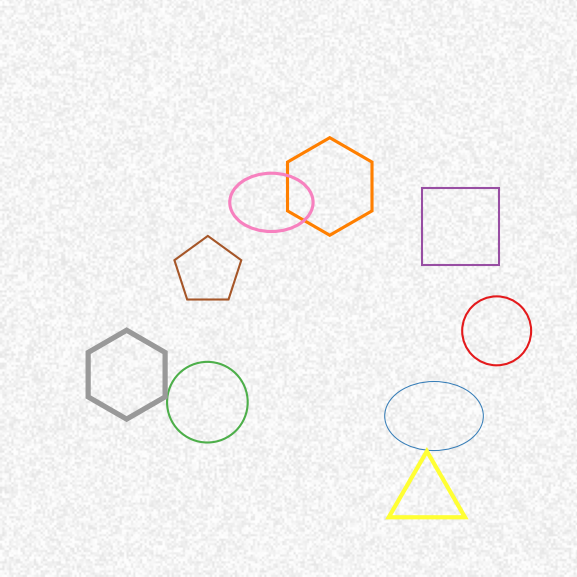[{"shape": "circle", "thickness": 1, "radius": 0.3, "center": [0.86, 0.426]}, {"shape": "oval", "thickness": 0.5, "radius": 0.43, "center": [0.752, 0.279]}, {"shape": "circle", "thickness": 1, "radius": 0.35, "center": [0.359, 0.303]}, {"shape": "square", "thickness": 1, "radius": 0.33, "center": [0.797, 0.607]}, {"shape": "hexagon", "thickness": 1.5, "radius": 0.42, "center": [0.571, 0.676]}, {"shape": "triangle", "thickness": 2, "radius": 0.38, "center": [0.739, 0.142]}, {"shape": "pentagon", "thickness": 1, "radius": 0.3, "center": [0.36, 0.53]}, {"shape": "oval", "thickness": 1.5, "radius": 0.36, "center": [0.47, 0.649]}, {"shape": "hexagon", "thickness": 2.5, "radius": 0.38, "center": [0.219, 0.35]}]